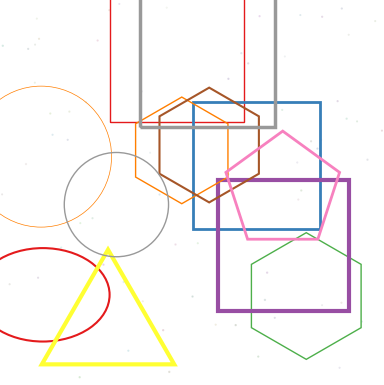[{"shape": "square", "thickness": 1, "radius": 0.87, "center": [0.459, 0.858]}, {"shape": "oval", "thickness": 1.5, "radius": 0.87, "center": [0.111, 0.234]}, {"shape": "square", "thickness": 2, "radius": 0.82, "center": [0.666, 0.57]}, {"shape": "hexagon", "thickness": 1, "radius": 0.82, "center": [0.795, 0.231]}, {"shape": "square", "thickness": 3, "radius": 0.85, "center": [0.736, 0.363]}, {"shape": "circle", "thickness": 0.5, "radius": 0.92, "center": [0.107, 0.593]}, {"shape": "hexagon", "thickness": 1, "radius": 0.69, "center": [0.472, 0.609]}, {"shape": "triangle", "thickness": 3, "radius": 0.99, "center": [0.281, 0.153]}, {"shape": "hexagon", "thickness": 1.5, "radius": 0.75, "center": [0.543, 0.623]}, {"shape": "pentagon", "thickness": 2, "radius": 0.78, "center": [0.734, 0.504]}, {"shape": "circle", "thickness": 1, "radius": 0.68, "center": [0.302, 0.469]}, {"shape": "square", "thickness": 2.5, "radius": 0.88, "center": [0.539, 0.846]}]